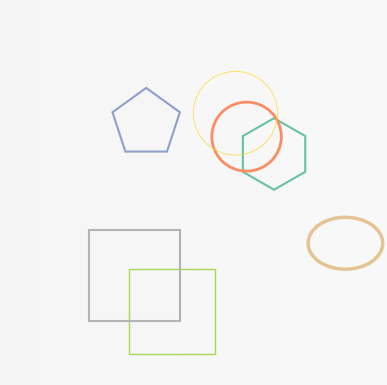[{"shape": "hexagon", "thickness": 1.5, "radius": 0.46, "center": [0.707, 0.6]}, {"shape": "circle", "thickness": 2, "radius": 0.45, "center": [0.636, 0.645]}, {"shape": "pentagon", "thickness": 1.5, "radius": 0.46, "center": [0.377, 0.68]}, {"shape": "square", "thickness": 1, "radius": 0.55, "center": [0.444, 0.19]}, {"shape": "circle", "thickness": 0.5, "radius": 0.54, "center": [0.608, 0.706]}, {"shape": "oval", "thickness": 2.5, "radius": 0.48, "center": [0.891, 0.368]}, {"shape": "square", "thickness": 1.5, "radius": 0.59, "center": [0.347, 0.285]}]